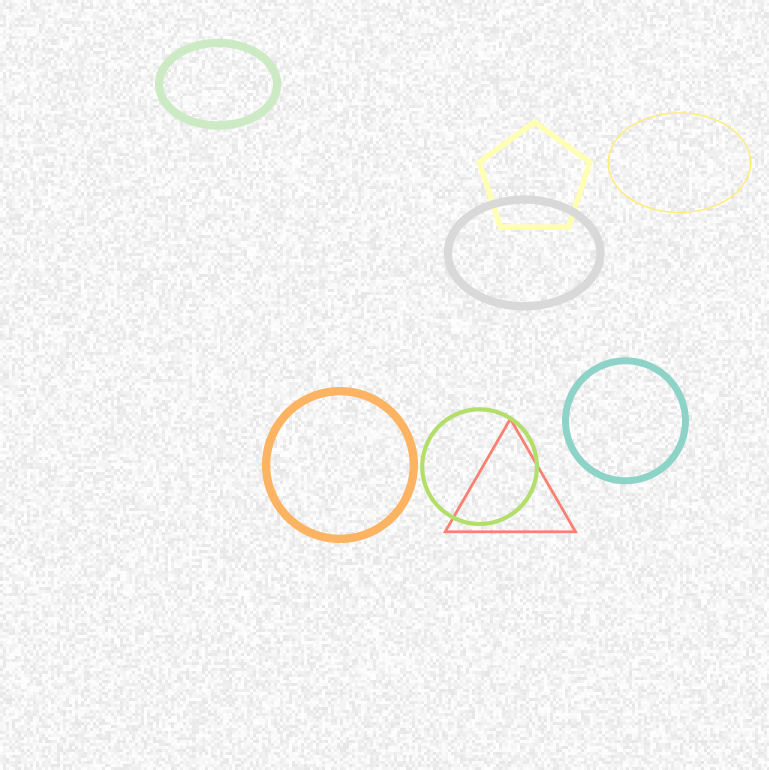[{"shape": "circle", "thickness": 2.5, "radius": 0.39, "center": [0.812, 0.454]}, {"shape": "pentagon", "thickness": 2, "radius": 0.38, "center": [0.694, 0.766]}, {"shape": "triangle", "thickness": 1, "radius": 0.49, "center": [0.663, 0.358]}, {"shape": "circle", "thickness": 3, "radius": 0.48, "center": [0.442, 0.396]}, {"shape": "circle", "thickness": 1.5, "radius": 0.37, "center": [0.623, 0.394]}, {"shape": "oval", "thickness": 3, "radius": 0.5, "center": [0.681, 0.672]}, {"shape": "oval", "thickness": 3, "radius": 0.38, "center": [0.283, 0.891]}, {"shape": "oval", "thickness": 0.5, "radius": 0.46, "center": [0.882, 0.789]}]